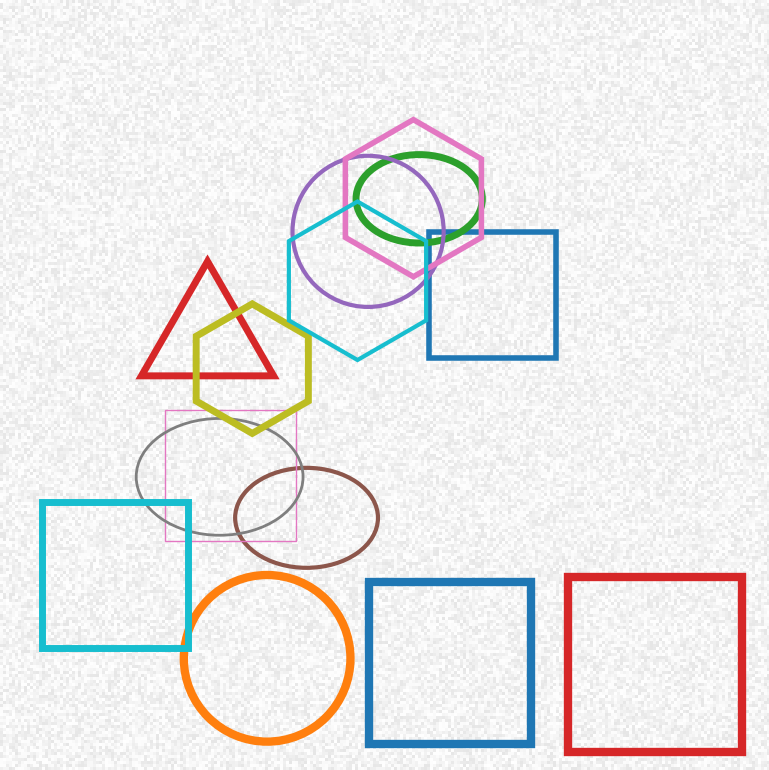[{"shape": "square", "thickness": 2, "radius": 0.41, "center": [0.639, 0.617]}, {"shape": "square", "thickness": 3, "radius": 0.53, "center": [0.584, 0.139]}, {"shape": "circle", "thickness": 3, "radius": 0.54, "center": [0.347, 0.145]}, {"shape": "oval", "thickness": 2.5, "radius": 0.41, "center": [0.544, 0.742]}, {"shape": "triangle", "thickness": 2.5, "radius": 0.5, "center": [0.27, 0.561]}, {"shape": "square", "thickness": 3, "radius": 0.57, "center": [0.85, 0.137]}, {"shape": "circle", "thickness": 1.5, "radius": 0.49, "center": [0.478, 0.7]}, {"shape": "oval", "thickness": 1.5, "radius": 0.46, "center": [0.398, 0.327]}, {"shape": "hexagon", "thickness": 2, "radius": 0.51, "center": [0.537, 0.743]}, {"shape": "square", "thickness": 0.5, "radius": 0.43, "center": [0.299, 0.383]}, {"shape": "oval", "thickness": 1, "radius": 0.54, "center": [0.285, 0.381]}, {"shape": "hexagon", "thickness": 2.5, "radius": 0.42, "center": [0.328, 0.521]}, {"shape": "hexagon", "thickness": 1.5, "radius": 0.51, "center": [0.464, 0.635]}, {"shape": "square", "thickness": 2.5, "radius": 0.47, "center": [0.15, 0.253]}]